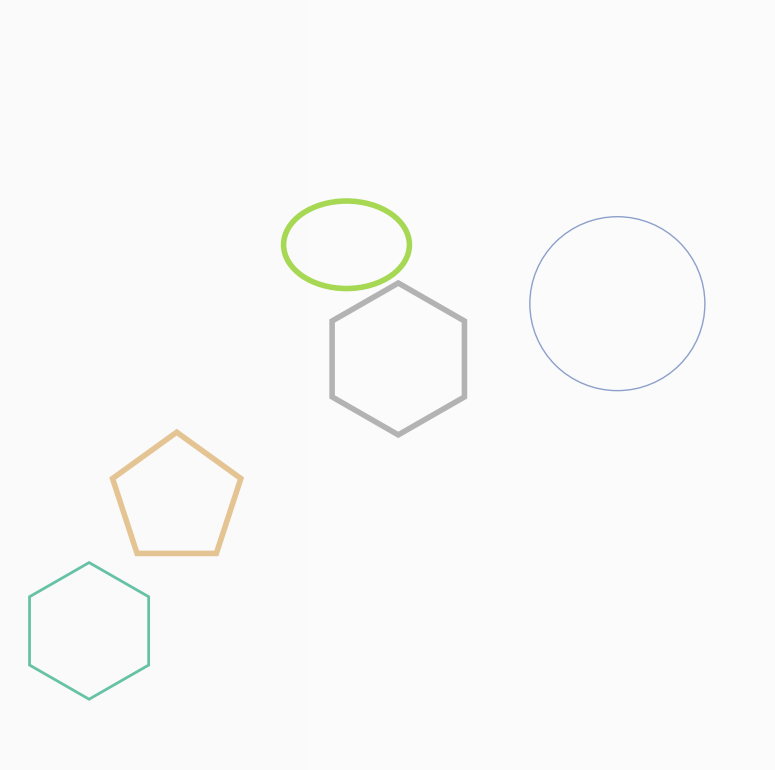[{"shape": "hexagon", "thickness": 1, "radius": 0.44, "center": [0.115, 0.181]}, {"shape": "circle", "thickness": 0.5, "radius": 0.56, "center": [0.797, 0.606]}, {"shape": "oval", "thickness": 2, "radius": 0.41, "center": [0.447, 0.682]}, {"shape": "pentagon", "thickness": 2, "radius": 0.44, "center": [0.228, 0.352]}, {"shape": "hexagon", "thickness": 2, "radius": 0.49, "center": [0.514, 0.534]}]